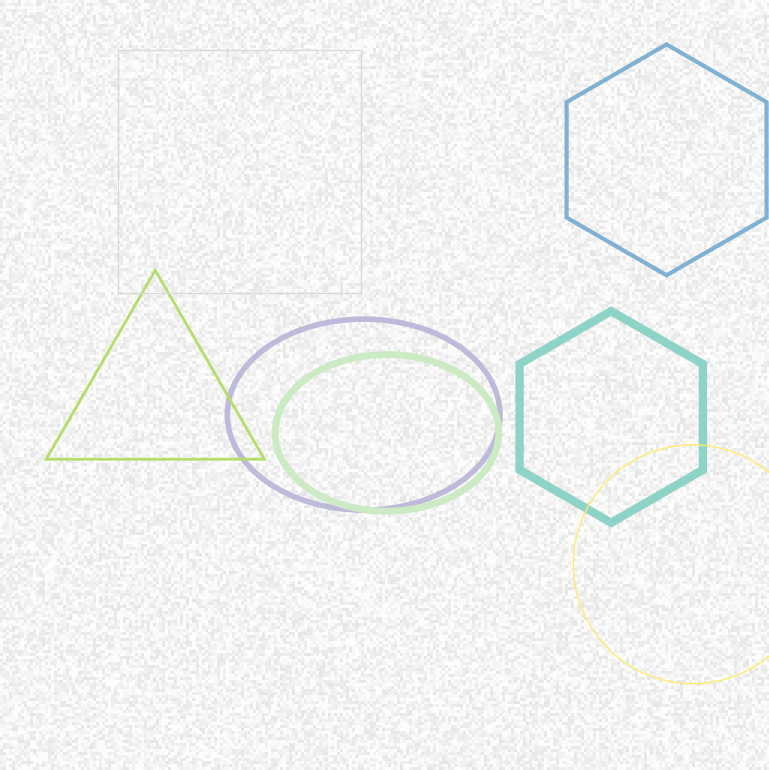[{"shape": "hexagon", "thickness": 3, "radius": 0.69, "center": [0.794, 0.459]}, {"shape": "oval", "thickness": 2, "radius": 0.89, "center": [0.472, 0.462]}, {"shape": "hexagon", "thickness": 1.5, "radius": 0.75, "center": [0.866, 0.792]}, {"shape": "triangle", "thickness": 1, "radius": 0.82, "center": [0.202, 0.485]}, {"shape": "square", "thickness": 0.5, "radius": 0.79, "center": [0.311, 0.777]}, {"shape": "oval", "thickness": 2.5, "radius": 0.73, "center": [0.503, 0.438]}, {"shape": "circle", "thickness": 0.5, "radius": 0.78, "center": [0.9, 0.267]}]